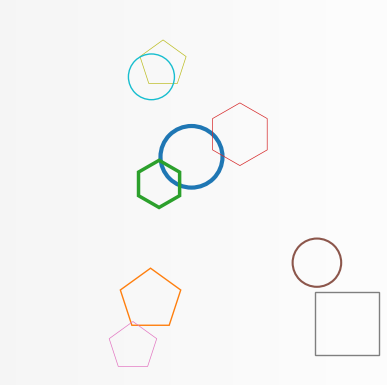[{"shape": "circle", "thickness": 3, "radius": 0.4, "center": [0.494, 0.593]}, {"shape": "pentagon", "thickness": 1, "radius": 0.41, "center": [0.388, 0.221]}, {"shape": "hexagon", "thickness": 2.5, "radius": 0.31, "center": [0.41, 0.522]}, {"shape": "hexagon", "thickness": 0.5, "radius": 0.41, "center": [0.619, 0.651]}, {"shape": "circle", "thickness": 1.5, "radius": 0.31, "center": [0.818, 0.318]}, {"shape": "pentagon", "thickness": 0.5, "radius": 0.32, "center": [0.343, 0.1]}, {"shape": "square", "thickness": 1, "radius": 0.41, "center": [0.895, 0.16]}, {"shape": "pentagon", "thickness": 0.5, "radius": 0.31, "center": [0.421, 0.834]}, {"shape": "circle", "thickness": 1, "radius": 0.3, "center": [0.391, 0.8]}]